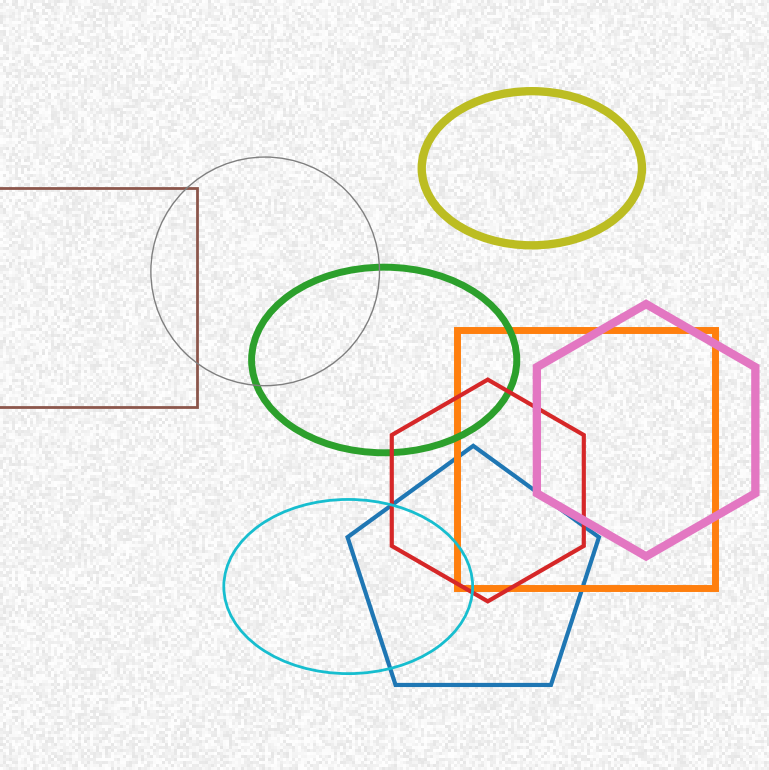[{"shape": "pentagon", "thickness": 1.5, "radius": 0.86, "center": [0.615, 0.249]}, {"shape": "square", "thickness": 2.5, "radius": 0.84, "center": [0.761, 0.404]}, {"shape": "oval", "thickness": 2.5, "radius": 0.86, "center": [0.499, 0.532]}, {"shape": "hexagon", "thickness": 1.5, "radius": 0.72, "center": [0.633, 0.363]}, {"shape": "square", "thickness": 1, "radius": 0.71, "center": [0.113, 0.614]}, {"shape": "hexagon", "thickness": 3, "radius": 0.82, "center": [0.839, 0.441]}, {"shape": "circle", "thickness": 0.5, "radius": 0.74, "center": [0.344, 0.648]}, {"shape": "oval", "thickness": 3, "radius": 0.71, "center": [0.691, 0.781]}, {"shape": "oval", "thickness": 1, "radius": 0.81, "center": [0.452, 0.238]}]